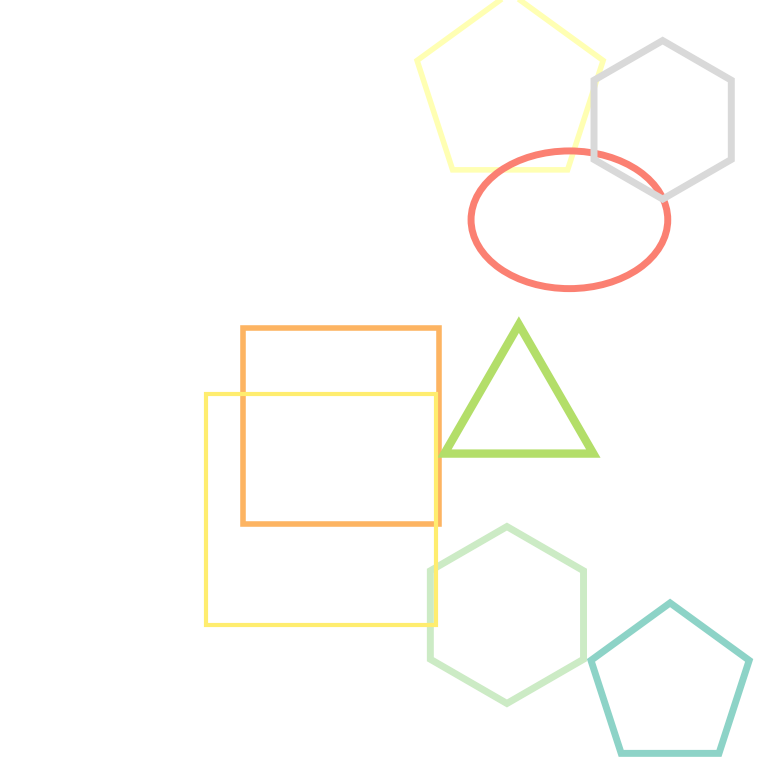[{"shape": "pentagon", "thickness": 2.5, "radius": 0.54, "center": [0.87, 0.109]}, {"shape": "pentagon", "thickness": 2, "radius": 0.64, "center": [0.662, 0.882]}, {"shape": "oval", "thickness": 2.5, "radius": 0.64, "center": [0.739, 0.715]}, {"shape": "square", "thickness": 2, "radius": 0.64, "center": [0.443, 0.447]}, {"shape": "triangle", "thickness": 3, "radius": 0.56, "center": [0.674, 0.467]}, {"shape": "hexagon", "thickness": 2.5, "radius": 0.51, "center": [0.861, 0.844]}, {"shape": "hexagon", "thickness": 2.5, "radius": 0.57, "center": [0.658, 0.201]}, {"shape": "square", "thickness": 1.5, "radius": 0.75, "center": [0.417, 0.338]}]